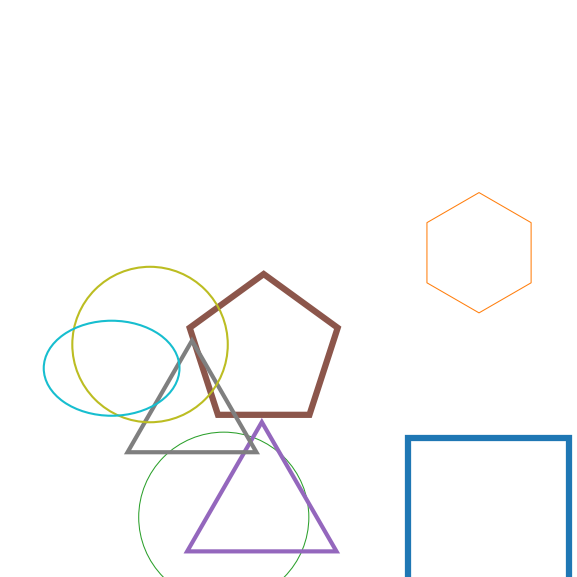[{"shape": "square", "thickness": 3, "radius": 0.7, "center": [0.846, 0.101]}, {"shape": "hexagon", "thickness": 0.5, "radius": 0.52, "center": [0.829, 0.562]}, {"shape": "circle", "thickness": 0.5, "radius": 0.74, "center": [0.387, 0.104]}, {"shape": "triangle", "thickness": 2, "radius": 0.75, "center": [0.453, 0.119]}, {"shape": "pentagon", "thickness": 3, "radius": 0.67, "center": [0.457, 0.39]}, {"shape": "triangle", "thickness": 2, "radius": 0.64, "center": [0.332, 0.28]}, {"shape": "circle", "thickness": 1, "radius": 0.67, "center": [0.26, 0.403]}, {"shape": "oval", "thickness": 1, "radius": 0.59, "center": [0.193, 0.362]}]